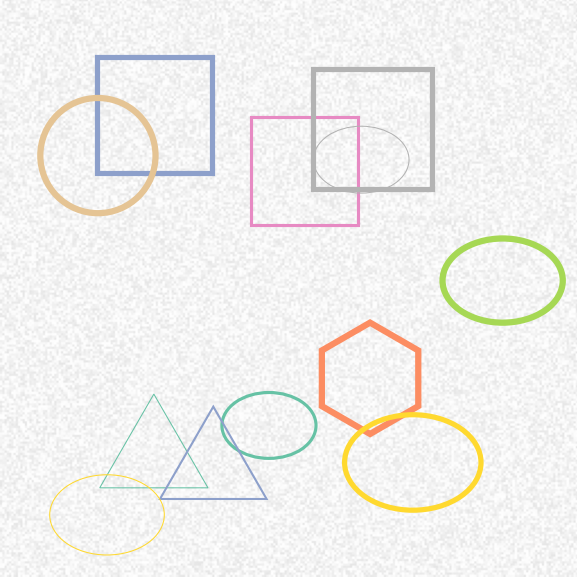[{"shape": "triangle", "thickness": 0.5, "radius": 0.54, "center": [0.266, 0.209]}, {"shape": "oval", "thickness": 1.5, "radius": 0.41, "center": [0.466, 0.262]}, {"shape": "hexagon", "thickness": 3, "radius": 0.48, "center": [0.641, 0.344]}, {"shape": "square", "thickness": 2.5, "radius": 0.5, "center": [0.267, 0.8]}, {"shape": "triangle", "thickness": 1, "radius": 0.53, "center": [0.369, 0.188]}, {"shape": "square", "thickness": 1.5, "radius": 0.47, "center": [0.527, 0.703]}, {"shape": "oval", "thickness": 3, "radius": 0.52, "center": [0.87, 0.513]}, {"shape": "oval", "thickness": 0.5, "radius": 0.5, "center": [0.185, 0.108]}, {"shape": "oval", "thickness": 2.5, "radius": 0.59, "center": [0.715, 0.198]}, {"shape": "circle", "thickness": 3, "radius": 0.5, "center": [0.17, 0.73]}, {"shape": "oval", "thickness": 0.5, "radius": 0.41, "center": [0.626, 0.723]}, {"shape": "square", "thickness": 2.5, "radius": 0.52, "center": [0.645, 0.775]}]